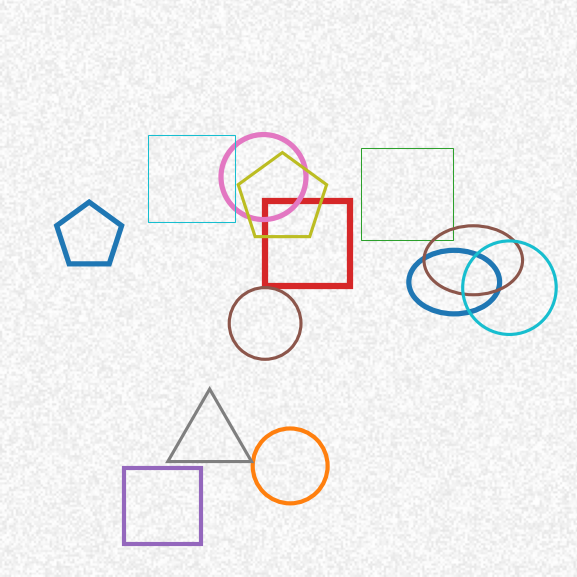[{"shape": "pentagon", "thickness": 2.5, "radius": 0.3, "center": [0.154, 0.59]}, {"shape": "oval", "thickness": 2.5, "radius": 0.39, "center": [0.787, 0.511]}, {"shape": "circle", "thickness": 2, "radius": 0.32, "center": [0.502, 0.192]}, {"shape": "square", "thickness": 0.5, "radius": 0.4, "center": [0.704, 0.663]}, {"shape": "square", "thickness": 3, "radius": 0.37, "center": [0.533, 0.578]}, {"shape": "square", "thickness": 2, "radius": 0.33, "center": [0.281, 0.123]}, {"shape": "oval", "thickness": 1.5, "radius": 0.43, "center": [0.819, 0.548]}, {"shape": "circle", "thickness": 1.5, "radius": 0.31, "center": [0.459, 0.439]}, {"shape": "circle", "thickness": 2.5, "radius": 0.37, "center": [0.456, 0.693]}, {"shape": "triangle", "thickness": 1.5, "radius": 0.42, "center": [0.363, 0.242]}, {"shape": "pentagon", "thickness": 1.5, "radius": 0.4, "center": [0.489, 0.655]}, {"shape": "circle", "thickness": 1.5, "radius": 0.4, "center": [0.882, 0.501]}, {"shape": "square", "thickness": 0.5, "radius": 0.38, "center": [0.332, 0.689]}]